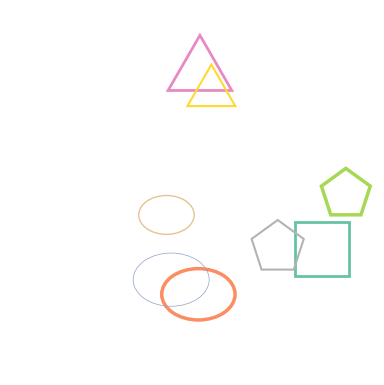[{"shape": "square", "thickness": 2, "radius": 0.35, "center": [0.836, 0.353]}, {"shape": "oval", "thickness": 2.5, "radius": 0.48, "center": [0.515, 0.236]}, {"shape": "oval", "thickness": 0.5, "radius": 0.49, "center": [0.445, 0.274]}, {"shape": "triangle", "thickness": 2, "radius": 0.48, "center": [0.519, 0.813]}, {"shape": "pentagon", "thickness": 2.5, "radius": 0.33, "center": [0.898, 0.496]}, {"shape": "triangle", "thickness": 1.5, "radius": 0.36, "center": [0.549, 0.76]}, {"shape": "oval", "thickness": 1, "radius": 0.36, "center": [0.432, 0.442]}, {"shape": "pentagon", "thickness": 1.5, "radius": 0.36, "center": [0.721, 0.357]}]